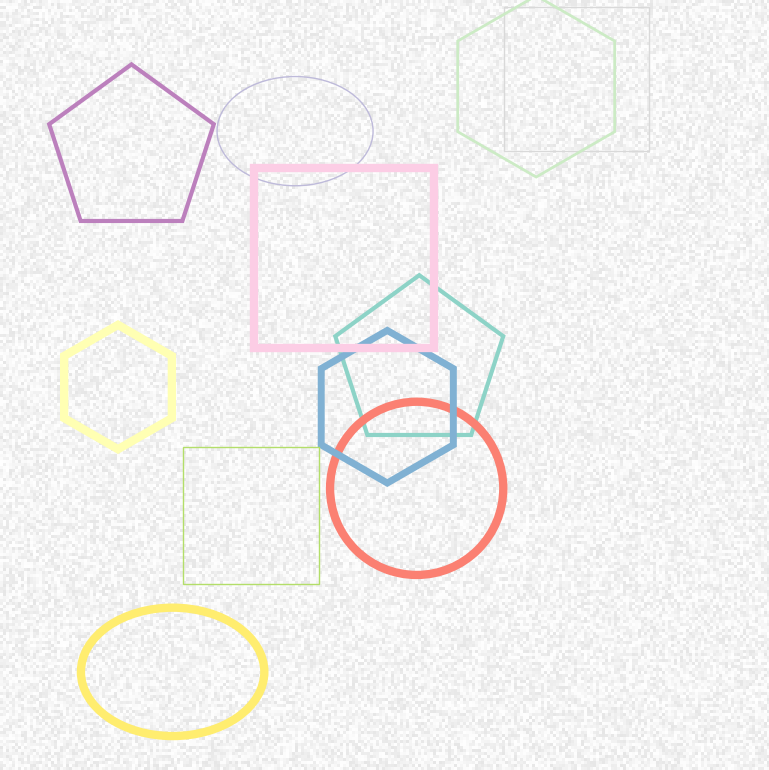[{"shape": "pentagon", "thickness": 1.5, "radius": 0.57, "center": [0.545, 0.528]}, {"shape": "hexagon", "thickness": 3, "radius": 0.4, "center": [0.153, 0.497]}, {"shape": "oval", "thickness": 0.5, "radius": 0.51, "center": [0.383, 0.83]}, {"shape": "circle", "thickness": 3, "radius": 0.56, "center": [0.541, 0.366]}, {"shape": "hexagon", "thickness": 2.5, "radius": 0.5, "center": [0.503, 0.472]}, {"shape": "square", "thickness": 0.5, "radius": 0.44, "center": [0.326, 0.33]}, {"shape": "square", "thickness": 3, "radius": 0.58, "center": [0.447, 0.665]}, {"shape": "square", "thickness": 0.5, "radius": 0.47, "center": [0.749, 0.898]}, {"shape": "pentagon", "thickness": 1.5, "radius": 0.56, "center": [0.171, 0.804]}, {"shape": "hexagon", "thickness": 1, "radius": 0.59, "center": [0.696, 0.888]}, {"shape": "oval", "thickness": 3, "radius": 0.6, "center": [0.224, 0.127]}]